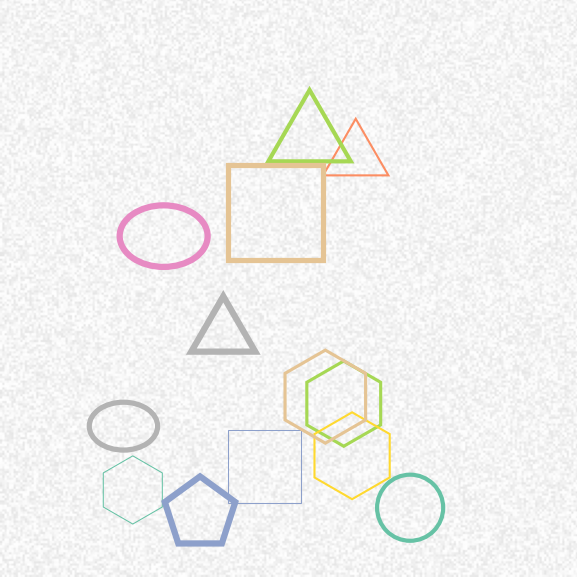[{"shape": "circle", "thickness": 2, "radius": 0.29, "center": [0.71, 0.12]}, {"shape": "hexagon", "thickness": 0.5, "radius": 0.3, "center": [0.23, 0.151]}, {"shape": "triangle", "thickness": 1, "radius": 0.33, "center": [0.616, 0.728]}, {"shape": "pentagon", "thickness": 3, "radius": 0.32, "center": [0.346, 0.11]}, {"shape": "square", "thickness": 0.5, "radius": 0.32, "center": [0.458, 0.192]}, {"shape": "oval", "thickness": 3, "radius": 0.38, "center": [0.283, 0.59]}, {"shape": "triangle", "thickness": 2, "radius": 0.41, "center": [0.536, 0.761]}, {"shape": "hexagon", "thickness": 1.5, "radius": 0.37, "center": [0.595, 0.3]}, {"shape": "hexagon", "thickness": 1, "radius": 0.38, "center": [0.61, 0.21]}, {"shape": "hexagon", "thickness": 1.5, "radius": 0.4, "center": [0.563, 0.312]}, {"shape": "square", "thickness": 2.5, "radius": 0.41, "center": [0.477, 0.631]}, {"shape": "triangle", "thickness": 3, "radius": 0.32, "center": [0.387, 0.422]}, {"shape": "oval", "thickness": 2.5, "radius": 0.3, "center": [0.214, 0.261]}]